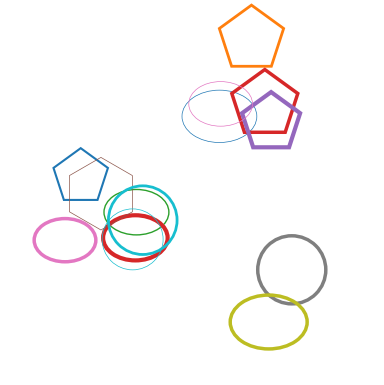[{"shape": "pentagon", "thickness": 1.5, "radius": 0.37, "center": [0.21, 0.541]}, {"shape": "oval", "thickness": 0.5, "radius": 0.49, "center": [0.57, 0.698]}, {"shape": "pentagon", "thickness": 2, "radius": 0.44, "center": [0.653, 0.899]}, {"shape": "oval", "thickness": 1, "radius": 0.42, "center": [0.354, 0.449]}, {"shape": "oval", "thickness": 3, "radius": 0.42, "center": [0.352, 0.382]}, {"shape": "pentagon", "thickness": 2.5, "radius": 0.45, "center": [0.688, 0.729]}, {"shape": "pentagon", "thickness": 3, "radius": 0.4, "center": [0.704, 0.682]}, {"shape": "hexagon", "thickness": 0.5, "radius": 0.47, "center": [0.262, 0.497]}, {"shape": "oval", "thickness": 0.5, "radius": 0.41, "center": [0.573, 0.73]}, {"shape": "oval", "thickness": 2.5, "radius": 0.4, "center": [0.169, 0.376]}, {"shape": "circle", "thickness": 2.5, "radius": 0.44, "center": [0.758, 0.299]}, {"shape": "oval", "thickness": 2.5, "radius": 0.5, "center": [0.698, 0.164]}, {"shape": "circle", "thickness": 0.5, "radius": 0.4, "center": [0.344, 0.378]}, {"shape": "circle", "thickness": 2, "radius": 0.45, "center": [0.371, 0.428]}]